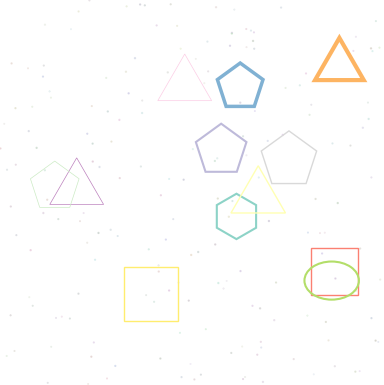[{"shape": "hexagon", "thickness": 1.5, "radius": 0.29, "center": [0.614, 0.438]}, {"shape": "triangle", "thickness": 1, "radius": 0.41, "center": [0.671, 0.488]}, {"shape": "pentagon", "thickness": 1.5, "radius": 0.35, "center": [0.574, 0.61]}, {"shape": "square", "thickness": 1, "radius": 0.3, "center": [0.869, 0.294]}, {"shape": "pentagon", "thickness": 2.5, "radius": 0.31, "center": [0.624, 0.774]}, {"shape": "triangle", "thickness": 3, "radius": 0.37, "center": [0.882, 0.828]}, {"shape": "oval", "thickness": 1.5, "radius": 0.35, "center": [0.861, 0.271]}, {"shape": "triangle", "thickness": 0.5, "radius": 0.4, "center": [0.48, 0.779]}, {"shape": "pentagon", "thickness": 1, "radius": 0.38, "center": [0.751, 0.584]}, {"shape": "triangle", "thickness": 0.5, "radius": 0.4, "center": [0.199, 0.509]}, {"shape": "pentagon", "thickness": 0.5, "radius": 0.33, "center": [0.142, 0.515]}, {"shape": "square", "thickness": 1, "radius": 0.35, "center": [0.392, 0.237]}]